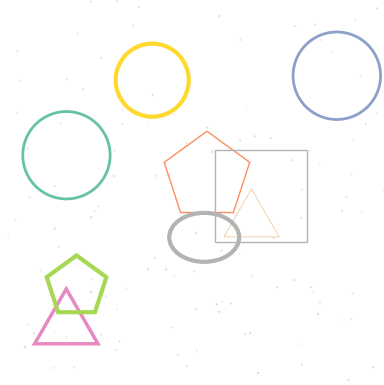[{"shape": "circle", "thickness": 2, "radius": 0.57, "center": [0.173, 0.597]}, {"shape": "pentagon", "thickness": 1, "radius": 0.58, "center": [0.538, 0.542]}, {"shape": "circle", "thickness": 2, "radius": 0.57, "center": [0.875, 0.803]}, {"shape": "triangle", "thickness": 2.5, "radius": 0.47, "center": [0.172, 0.155]}, {"shape": "pentagon", "thickness": 3, "radius": 0.41, "center": [0.199, 0.255]}, {"shape": "circle", "thickness": 3, "radius": 0.47, "center": [0.395, 0.792]}, {"shape": "triangle", "thickness": 0.5, "radius": 0.42, "center": [0.653, 0.426]}, {"shape": "square", "thickness": 1, "radius": 0.6, "center": [0.679, 0.492]}, {"shape": "oval", "thickness": 3, "radius": 0.45, "center": [0.53, 0.383]}]